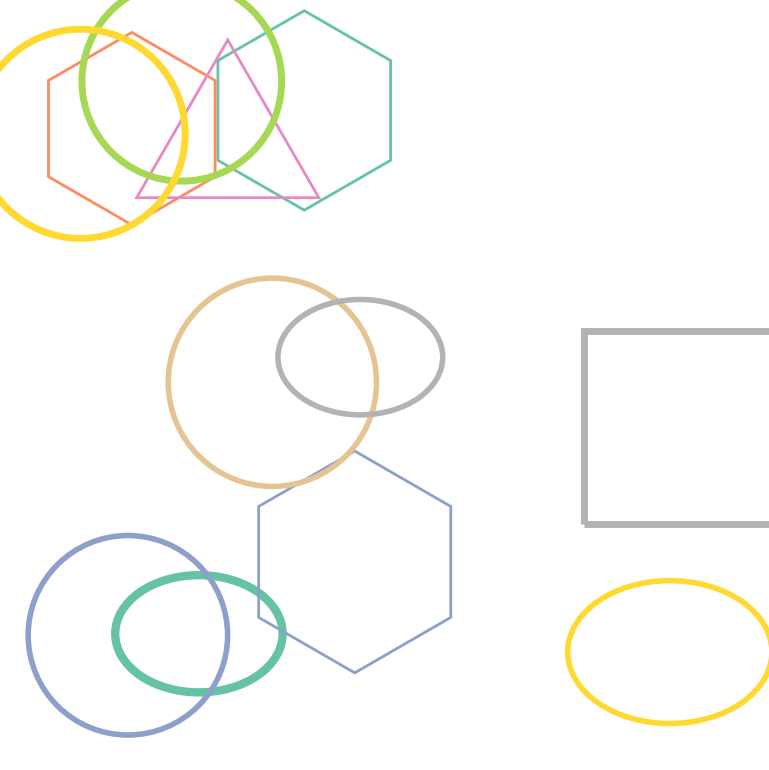[{"shape": "oval", "thickness": 3, "radius": 0.54, "center": [0.258, 0.177]}, {"shape": "hexagon", "thickness": 1, "radius": 0.65, "center": [0.395, 0.857]}, {"shape": "hexagon", "thickness": 1, "radius": 0.62, "center": [0.171, 0.833]}, {"shape": "circle", "thickness": 2, "radius": 0.65, "center": [0.166, 0.175]}, {"shape": "hexagon", "thickness": 1, "radius": 0.72, "center": [0.461, 0.27]}, {"shape": "triangle", "thickness": 1, "radius": 0.68, "center": [0.296, 0.812]}, {"shape": "circle", "thickness": 2.5, "radius": 0.65, "center": [0.236, 0.894]}, {"shape": "circle", "thickness": 2.5, "radius": 0.68, "center": [0.105, 0.826]}, {"shape": "oval", "thickness": 2, "radius": 0.66, "center": [0.87, 0.153]}, {"shape": "circle", "thickness": 2, "radius": 0.68, "center": [0.354, 0.504]}, {"shape": "square", "thickness": 2.5, "radius": 0.63, "center": [0.884, 0.445]}, {"shape": "oval", "thickness": 2, "radius": 0.54, "center": [0.468, 0.536]}]